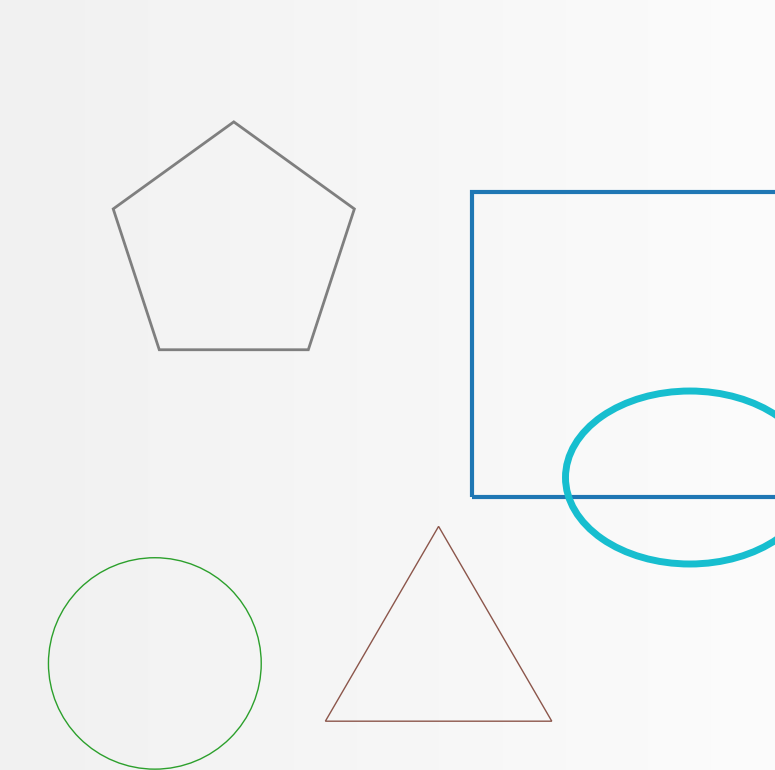[{"shape": "square", "thickness": 1.5, "radius": 0.99, "center": [0.808, 0.553]}, {"shape": "circle", "thickness": 0.5, "radius": 0.69, "center": [0.2, 0.138]}, {"shape": "triangle", "thickness": 0.5, "radius": 0.84, "center": [0.566, 0.148]}, {"shape": "pentagon", "thickness": 1, "radius": 0.82, "center": [0.302, 0.678]}, {"shape": "oval", "thickness": 2.5, "radius": 0.8, "center": [0.89, 0.38]}]